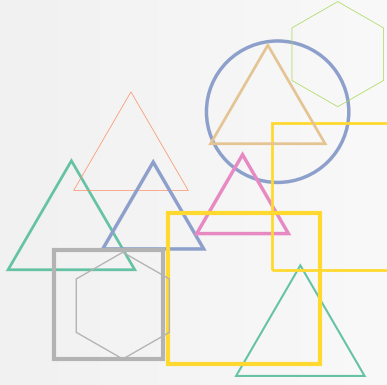[{"shape": "triangle", "thickness": 2, "radius": 0.94, "center": [0.184, 0.394]}, {"shape": "triangle", "thickness": 1.5, "radius": 0.96, "center": [0.775, 0.119]}, {"shape": "triangle", "thickness": 0.5, "radius": 0.85, "center": [0.338, 0.591]}, {"shape": "circle", "thickness": 2.5, "radius": 0.92, "center": [0.716, 0.71]}, {"shape": "triangle", "thickness": 2.5, "radius": 0.75, "center": [0.395, 0.429]}, {"shape": "triangle", "thickness": 2.5, "radius": 0.68, "center": [0.626, 0.462]}, {"shape": "hexagon", "thickness": 0.5, "radius": 0.68, "center": [0.872, 0.859]}, {"shape": "square", "thickness": 3, "radius": 0.98, "center": [0.629, 0.251]}, {"shape": "square", "thickness": 2, "radius": 0.95, "center": [0.891, 0.489]}, {"shape": "triangle", "thickness": 2, "radius": 0.85, "center": [0.691, 0.712]}, {"shape": "square", "thickness": 3, "radius": 0.7, "center": [0.28, 0.209]}, {"shape": "hexagon", "thickness": 1, "radius": 0.69, "center": [0.317, 0.206]}]